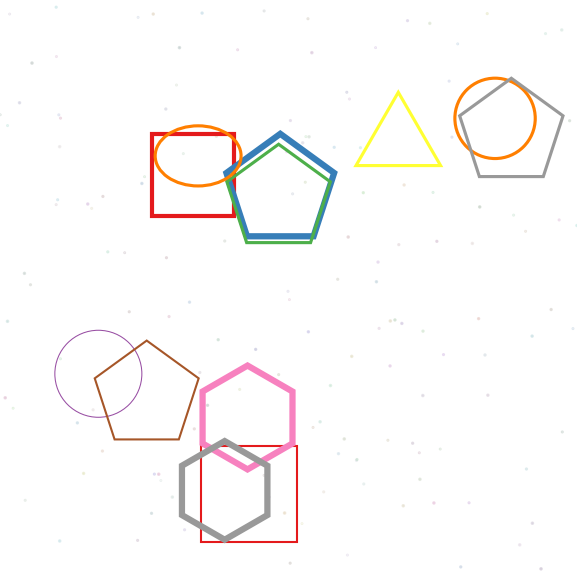[{"shape": "square", "thickness": 2, "radius": 0.35, "center": [0.334, 0.696]}, {"shape": "square", "thickness": 1, "radius": 0.42, "center": [0.432, 0.143]}, {"shape": "pentagon", "thickness": 3, "radius": 0.49, "center": [0.485, 0.669]}, {"shape": "pentagon", "thickness": 1.5, "radius": 0.47, "center": [0.482, 0.655]}, {"shape": "circle", "thickness": 0.5, "radius": 0.38, "center": [0.17, 0.352]}, {"shape": "oval", "thickness": 1.5, "radius": 0.37, "center": [0.343, 0.729]}, {"shape": "circle", "thickness": 1.5, "radius": 0.35, "center": [0.857, 0.794]}, {"shape": "triangle", "thickness": 1.5, "radius": 0.42, "center": [0.69, 0.755]}, {"shape": "pentagon", "thickness": 1, "radius": 0.47, "center": [0.254, 0.315]}, {"shape": "hexagon", "thickness": 3, "radius": 0.45, "center": [0.429, 0.276]}, {"shape": "pentagon", "thickness": 1.5, "radius": 0.47, "center": [0.885, 0.769]}, {"shape": "hexagon", "thickness": 3, "radius": 0.43, "center": [0.389, 0.15]}]